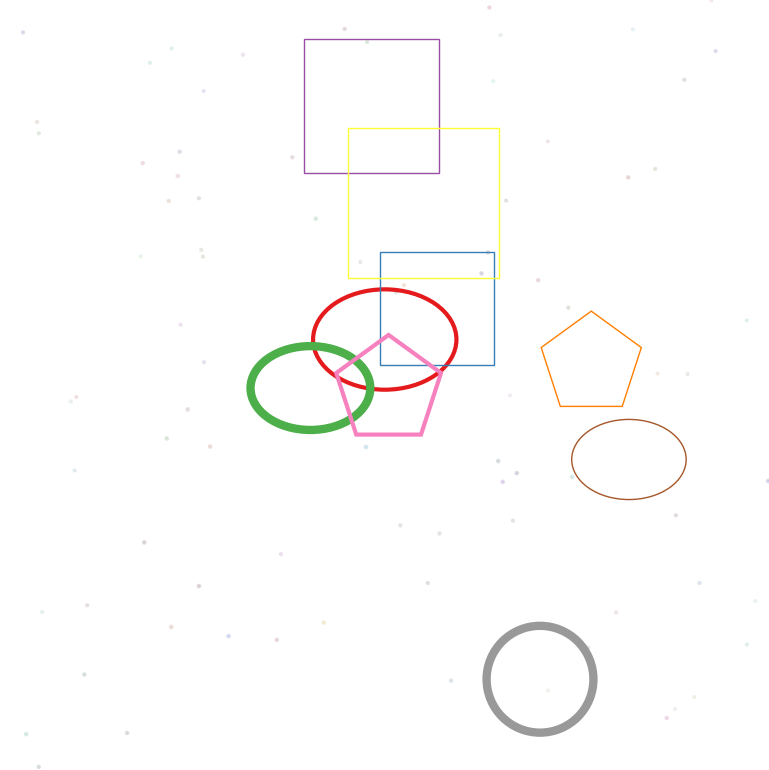[{"shape": "oval", "thickness": 1.5, "radius": 0.47, "center": [0.5, 0.559]}, {"shape": "square", "thickness": 0.5, "radius": 0.37, "center": [0.567, 0.599]}, {"shape": "oval", "thickness": 3, "radius": 0.39, "center": [0.403, 0.496]}, {"shape": "square", "thickness": 0.5, "radius": 0.44, "center": [0.482, 0.862]}, {"shape": "pentagon", "thickness": 0.5, "radius": 0.34, "center": [0.768, 0.528]}, {"shape": "square", "thickness": 0.5, "radius": 0.49, "center": [0.55, 0.737]}, {"shape": "oval", "thickness": 0.5, "radius": 0.37, "center": [0.817, 0.403]}, {"shape": "pentagon", "thickness": 1.5, "radius": 0.36, "center": [0.505, 0.493]}, {"shape": "circle", "thickness": 3, "radius": 0.35, "center": [0.701, 0.118]}]